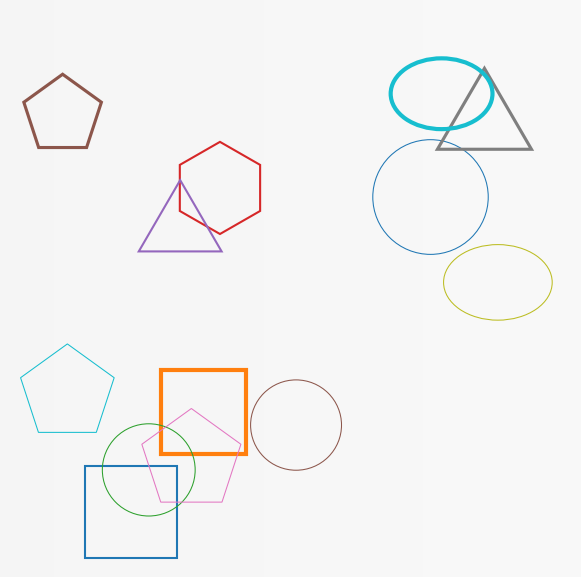[{"shape": "circle", "thickness": 0.5, "radius": 0.5, "center": [0.741, 0.658]}, {"shape": "square", "thickness": 1, "radius": 0.4, "center": [0.225, 0.112]}, {"shape": "square", "thickness": 2, "radius": 0.36, "center": [0.35, 0.286]}, {"shape": "circle", "thickness": 0.5, "radius": 0.4, "center": [0.256, 0.185]}, {"shape": "hexagon", "thickness": 1, "radius": 0.4, "center": [0.378, 0.674]}, {"shape": "triangle", "thickness": 1, "radius": 0.41, "center": [0.31, 0.605]}, {"shape": "circle", "thickness": 0.5, "radius": 0.39, "center": [0.509, 0.263]}, {"shape": "pentagon", "thickness": 1.5, "radius": 0.35, "center": [0.108, 0.8]}, {"shape": "pentagon", "thickness": 0.5, "radius": 0.45, "center": [0.329, 0.202]}, {"shape": "triangle", "thickness": 1.5, "radius": 0.47, "center": [0.833, 0.787]}, {"shape": "oval", "thickness": 0.5, "radius": 0.47, "center": [0.857, 0.51]}, {"shape": "oval", "thickness": 2, "radius": 0.44, "center": [0.76, 0.837]}, {"shape": "pentagon", "thickness": 0.5, "radius": 0.42, "center": [0.116, 0.319]}]